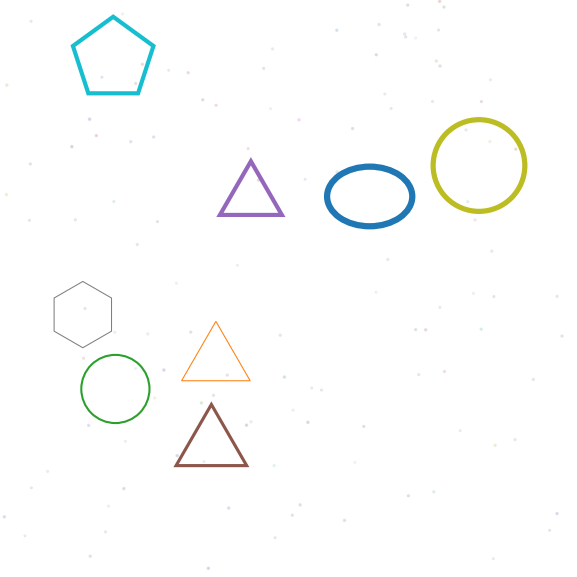[{"shape": "oval", "thickness": 3, "radius": 0.37, "center": [0.64, 0.659]}, {"shape": "triangle", "thickness": 0.5, "radius": 0.34, "center": [0.374, 0.374]}, {"shape": "circle", "thickness": 1, "radius": 0.3, "center": [0.2, 0.326]}, {"shape": "triangle", "thickness": 2, "radius": 0.31, "center": [0.434, 0.658]}, {"shape": "triangle", "thickness": 1.5, "radius": 0.35, "center": [0.366, 0.228]}, {"shape": "hexagon", "thickness": 0.5, "radius": 0.29, "center": [0.143, 0.454]}, {"shape": "circle", "thickness": 2.5, "radius": 0.4, "center": [0.829, 0.713]}, {"shape": "pentagon", "thickness": 2, "radius": 0.37, "center": [0.196, 0.897]}]